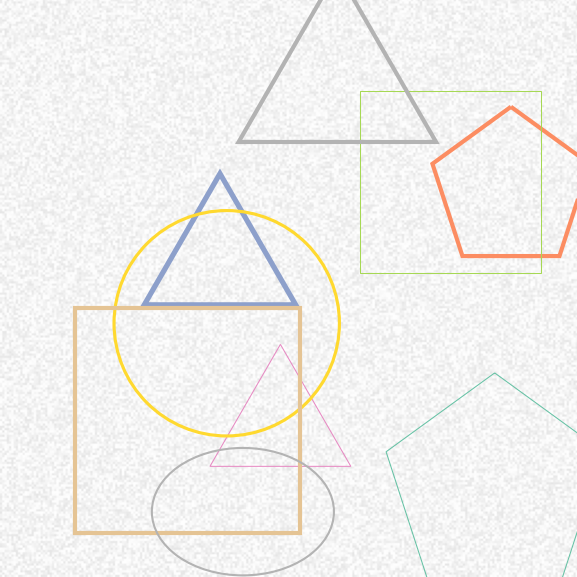[{"shape": "pentagon", "thickness": 0.5, "radius": 0.99, "center": [0.857, 0.156]}, {"shape": "pentagon", "thickness": 2, "radius": 0.71, "center": [0.885, 0.671]}, {"shape": "triangle", "thickness": 2.5, "radius": 0.76, "center": [0.381, 0.547]}, {"shape": "triangle", "thickness": 0.5, "radius": 0.7, "center": [0.486, 0.262]}, {"shape": "square", "thickness": 0.5, "radius": 0.79, "center": [0.78, 0.684]}, {"shape": "circle", "thickness": 1.5, "radius": 0.98, "center": [0.393, 0.439]}, {"shape": "square", "thickness": 2, "radius": 0.97, "center": [0.324, 0.271]}, {"shape": "triangle", "thickness": 2, "radius": 0.99, "center": [0.584, 0.852]}, {"shape": "oval", "thickness": 1, "radius": 0.79, "center": [0.421, 0.113]}]